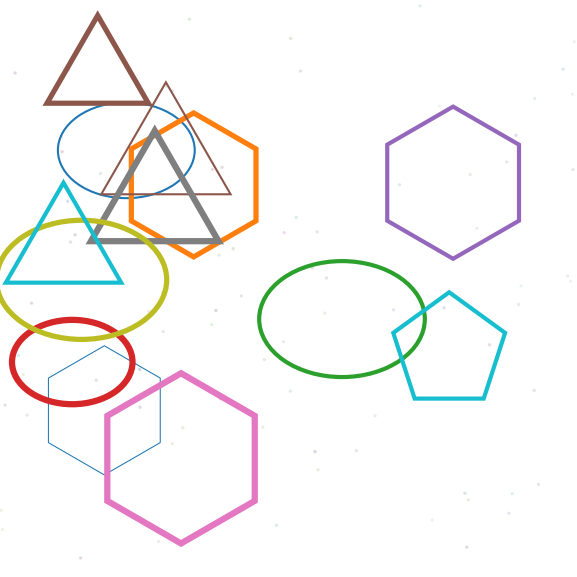[{"shape": "oval", "thickness": 1, "radius": 0.59, "center": [0.219, 0.739]}, {"shape": "hexagon", "thickness": 0.5, "radius": 0.56, "center": [0.181, 0.289]}, {"shape": "hexagon", "thickness": 2.5, "radius": 0.62, "center": [0.335, 0.679]}, {"shape": "oval", "thickness": 2, "radius": 0.72, "center": [0.592, 0.447]}, {"shape": "oval", "thickness": 3, "radius": 0.52, "center": [0.125, 0.372]}, {"shape": "hexagon", "thickness": 2, "radius": 0.66, "center": [0.785, 0.683]}, {"shape": "triangle", "thickness": 1, "radius": 0.65, "center": [0.287, 0.727]}, {"shape": "triangle", "thickness": 2.5, "radius": 0.51, "center": [0.169, 0.871]}, {"shape": "hexagon", "thickness": 3, "radius": 0.74, "center": [0.313, 0.205]}, {"shape": "triangle", "thickness": 3, "radius": 0.64, "center": [0.268, 0.645]}, {"shape": "oval", "thickness": 2.5, "radius": 0.74, "center": [0.141, 0.515]}, {"shape": "pentagon", "thickness": 2, "radius": 0.51, "center": [0.778, 0.391]}, {"shape": "triangle", "thickness": 2, "radius": 0.58, "center": [0.11, 0.567]}]